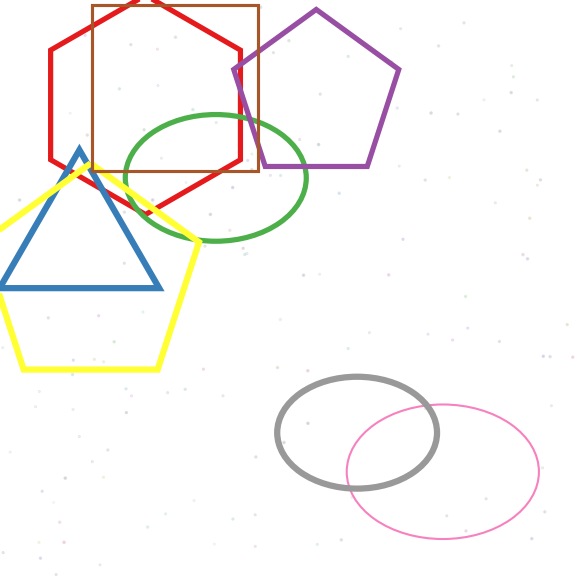[{"shape": "hexagon", "thickness": 2.5, "radius": 0.95, "center": [0.252, 0.817]}, {"shape": "triangle", "thickness": 3, "radius": 0.8, "center": [0.138, 0.58]}, {"shape": "oval", "thickness": 2.5, "radius": 0.78, "center": [0.374, 0.691]}, {"shape": "pentagon", "thickness": 2.5, "radius": 0.75, "center": [0.548, 0.832]}, {"shape": "pentagon", "thickness": 3, "radius": 0.99, "center": [0.157, 0.519]}, {"shape": "square", "thickness": 1.5, "radius": 0.72, "center": [0.302, 0.847]}, {"shape": "oval", "thickness": 1, "radius": 0.83, "center": [0.767, 0.182]}, {"shape": "oval", "thickness": 3, "radius": 0.69, "center": [0.618, 0.25]}]